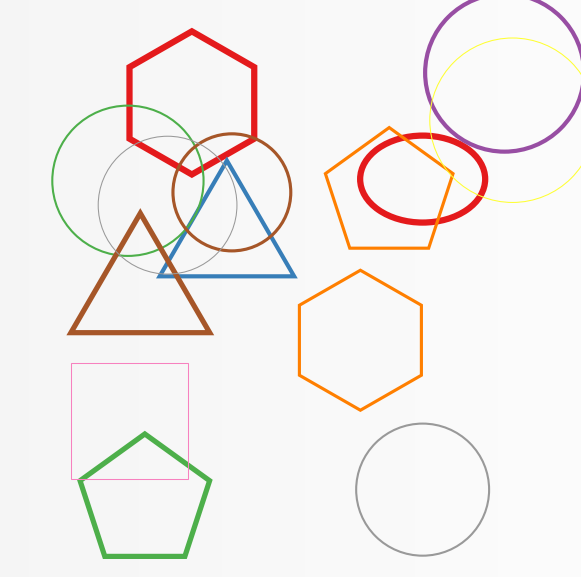[{"shape": "oval", "thickness": 3, "radius": 0.54, "center": [0.727, 0.689]}, {"shape": "hexagon", "thickness": 3, "radius": 0.62, "center": [0.33, 0.821]}, {"shape": "triangle", "thickness": 2, "radius": 0.67, "center": [0.39, 0.587]}, {"shape": "circle", "thickness": 1, "radius": 0.65, "center": [0.22, 0.686]}, {"shape": "pentagon", "thickness": 2.5, "radius": 0.59, "center": [0.249, 0.131]}, {"shape": "circle", "thickness": 2, "radius": 0.68, "center": [0.868, 0.873]}, {"shape": "hexagon", "thickness": 1.5, "radius": 0.61, "center": [0.62, 0.41]}, {"shape": "pentagon", "thickness": 1.5, "radius": 0.58, "center": [0.67, 0.663]}, {"shape": "circle", "thickness": 0.5, "radius": 0.71, "center": [0.882, 0.791]}, {"shape": "circle", "thickness": 1.5, "radius": 0.51, "center": [0.399, 0.666]}, {"shape": "triangle", "thickness": 2.5, "radius": 0.69, "center": [0.241, 0.492]}, {"shape": "square", "thickness": 0.5, "radius": 0.5, "center": [0.223, 0.27]}, {"shape": "circle", "thickness": 0.5, "radius": 0.6, "center": [0.288, 0.644]}, {"shape": "circle", "thickness": 1, "radius": 0.57, "center": [0.727, 0.151]}]